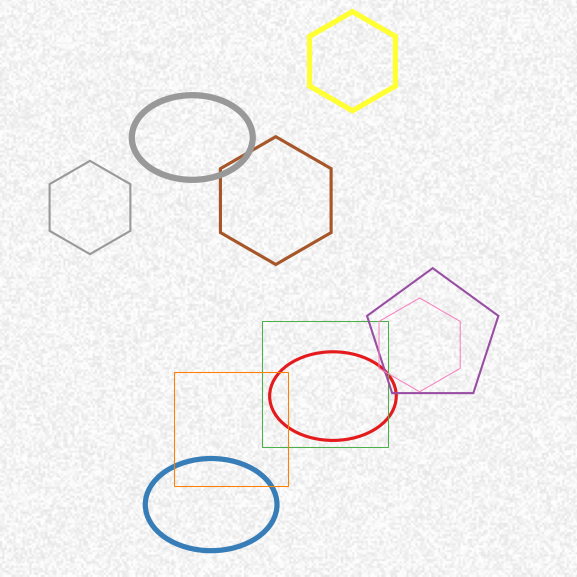[{"shape": "oval", "thickness": 1.5, "radius": 0.55, "center": [0.577, 0.313]}, {"shape": "oval", "thickness": 2.5, "radius": 0.57, "center": [0.366, 0.125]}, {"shape": "square", "thickness": 0.5, "radius": 0.55, "center": [0.563, 0.335]}, {"shape": "pentagon", "thickness": 1, "radius": 0.6, "center": [0.749, 0.415]}, {"shape": "square", "thickness": 0.5, "radius": 0.49, "center": [0.4, 0.256]}, {"shape": "hexagon", "thickness": 2.5, "radius": 0.43, "center": [0.61, 0.893]}, {"shape": "hexagon", "thickness": 1.5, "radius": 0.55, "center": [0.478, 0.652]}, {"shape": "hexagon", "thickness": 0.5, "radius": 0.41, "center": [0.727, 0.402]}, {"shape": "hexagon", "thickness": 1, "radius": 0.4, "center": [0.156, 0.64]}, {"shape": "oval", "thickness": 3, "radius": 0.52, "center": [0.333, 0.761]}]